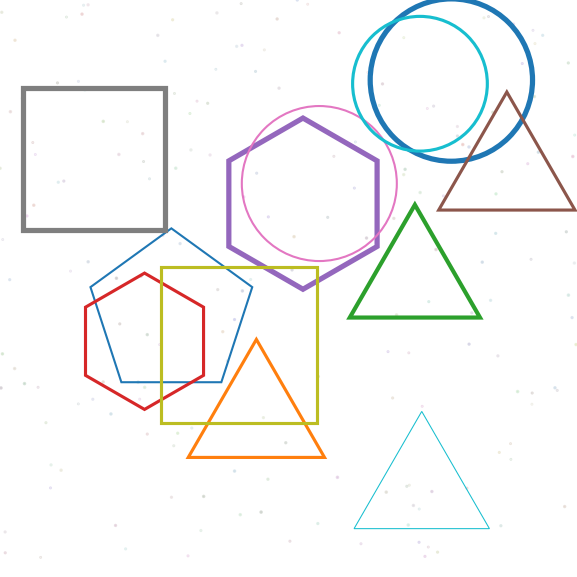[{"shape": "pentagon", "thickness": 1, "radius": 0.74, "center": [0.297, 0.456]}, {"shape": "circle", "thickness": 2.5, "radius": 0.7, "center": [0.782, 0.86]}, {"shape": "triangle", "thickness": 1.5, "radius": 0.68, "center": [0.444, 0.275]}, {"shape": "triangle", "thickness": 2, "radius": 0.65, "center": [0.718, 0.514]}, {"shape": "hexagon", "thickness": 1.5, "radius": 0.59, "center": [0.25, 0.408]}, {"shape": "hexagon", "thickness": 2.5, "radius": 0.74, "center": [0.525, 0.646]}, {"shape": "triangle", "thickness": 1.5, "radius": 0.68, "center": [0.878, 0.704]}, {"shape": "circle", "thickness": 1, "radius": 0.67, "center": [0.553, 0.681]}, {"shape": "square", "thickness": 2.5, "radius": 0.61, "center": [0.162, 0.724]}, {"shape": "square", "thickness": 1.5, "radius": 0.67, "center": [0.414, 0.402]}, {"shape": "circle", "thickness": 1.5, "radius": 0.58, "center": [0.727, 0.854]}, {"shape": "triangle", "thickness": 0.5, "radius": 0.68, "center": [0.73, 0.151]}]